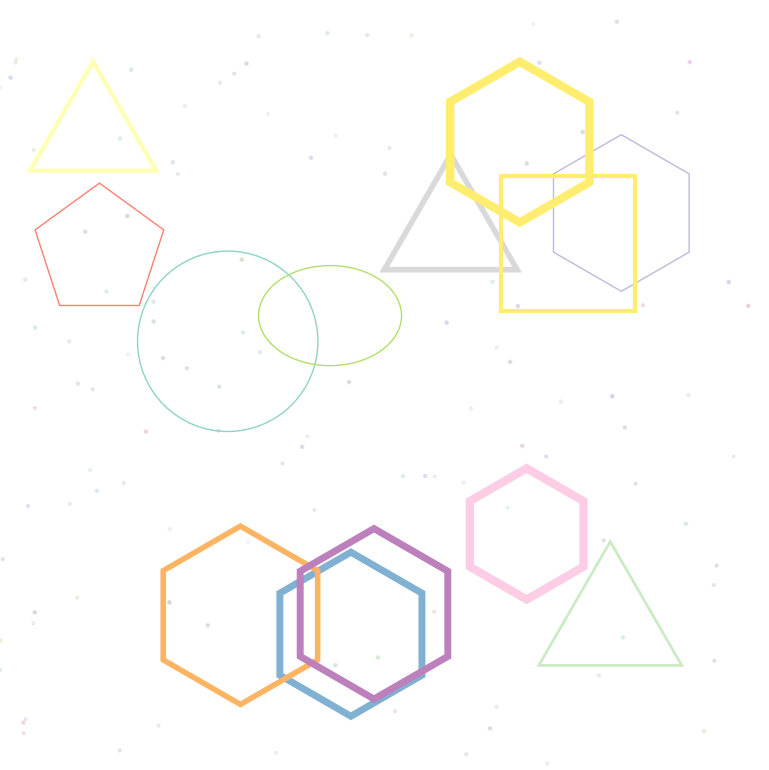[{"shape": "circle", "thickness": 0.5, "radius": 0.59, "center": [0.296, 0.557]}, {"shape": "triangle", "thickness": 1.5, "radius": 0.47, "center": [0.121, 0.826]}, {"shape": "hexagon", "thickness": 0.5, "radius": 0.51, "center": [0.807, 0.723]}, {"shape": "pentagon", "thickness": 0.5, "radius": 0.44, "center": [0.129, 0.674]}, {"shape": "hexagon", "thickness": 2.5, "radius": 0.53, "center": [0.456, 0.176]}, {"shape": "hexagon", "thickness": 2, "radius": 0.58, "center": [0.312, 0.201]}, {"shape": "oval", "thickness": 0.5, "radius": 0.46, "center": [0.429, 0.59]}, {"shape": "hexagon", "thickness": 3, "radius": 0.43, "center": [0.684, 0.307]}, {"shape": "triangle", "thickness": 2, "radius": 0.5, "center": [0.585, 0.7]}, {"shape": "hexagon", "thickness": 2.5, "radius": 0.55, "center": [0.486, 0.203]}, {"shape": "triangle", "thickness": 1, "radius": 0.54, "center": [0.793, 0.189]}, {"shape": "hexagon", "thickness": 3, "radius": 0.52, "center": [0.675, 0.815]}, {"shape": "square", "thickness": 1.5, "radius": 0.44, "center": [0.738, 0.684]}]